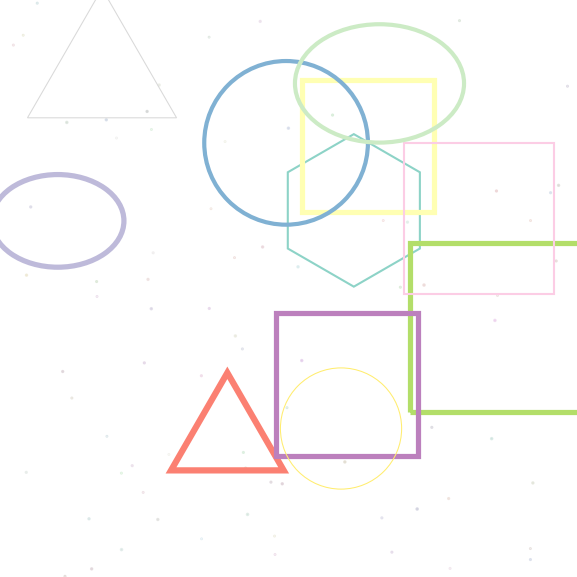[{"shape": "hexagon", "thickness": 1, "radius": 0.66, "center": [0.613, 0.635]}, {"shape": "square", "thickness": 2.5, "radius": 0.57, "center": [0.638, 0.746]}, {"shape": "oval", "thickness": 2.5, "radius": 0.57, "center": [0.1, 0.617]}, {"shape": "triangle", "thickness": 3, "radius": 0.56, "center": [0.394, 0.241]}, {"shape": "circle", "thickness": 2, "radius": 0.71, "center": [0.495, 0.752]}, {"shape": "square", "thickness": 2.5, "radius": 0.73, "center": [0.857, 0.432]}, {"shape": "square", "thickness": 1, "radius": 0.65, "center": [0.829, 0.621]}, {"shape": "triangle", "thickness": 0.5, "radius": 0.75, "center": [0.177, 0.87]}, {"shape": "square", "thickness": 2.5, "radius": 0.62, "center": [0.601, 0.333]}, {"shape": "oval", "thickness": 2, "radius": 0.73, "center": [0.657, 0.855]}, {"shape": "circle", "thickness": 0.5, "radius": 0.52, "center": [0.591, 0.257]}]